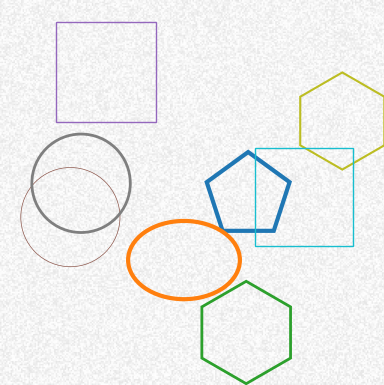[{"shape": "pentagon", "thickness": 3, "radius": 0.57, "center": [0.645, 0.492]}, {"shape": "oval", "thickness": 3, "radius": 0.73, "center": [0.478, 0.325]}, {"shape": "hexagon", "thickness": 2, "radius": 0.67, "center": [0.639, 0.136]}, {"shape": "square", "thickness": 1, "radius": 0.65, "center": [0.276, 0.813]}, {"shape": "circle", "thickness": 0.5, "radius": 0.64, "center": [0.183, 0.436]}, {"shape": "circle", "thickness": 2, "radius": 0.64, "center": [0.211, 0.524]}, {"shape": "hexagon", "thickness": 1.5, "radius": 0.63, "center": [0.889, 0.686]}, {"shape": "square", "thickness": 1, "radius": 0.64, "center": [0.79, 0.489]}]